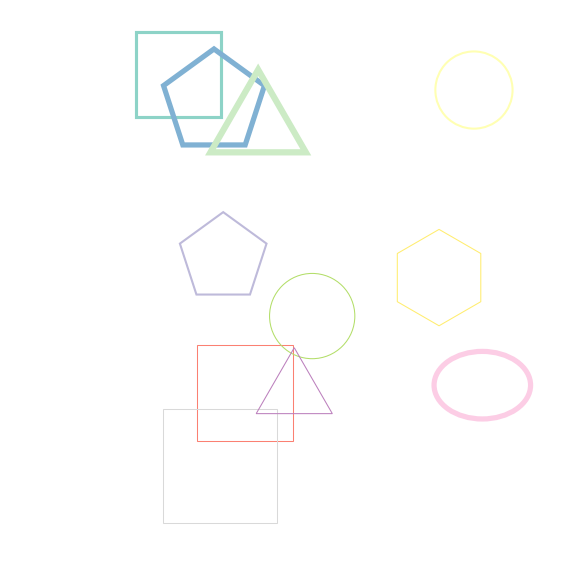[{"shape": "square", "thickness": 1.5, "radius": 0.37, "center": [0.308, 0.87]}, {"shape": "circle", "thickness": 1, "radius": 0.33, "center": [0.821, 0.843]}, {"shape": "pentagon", "thickness": 1, "radius": 0.39, "center": [0.387, 0.553]}, {"shape": "square", "thickness": 0.5, "radius": 0.42, "center": [0.424, 0.318]}, {"shape": "pentagon", "thickness": 2.5, "radius": 0.46, "center": [0.371, 0.822]}, {"shape": "circle", "thickness": 0.5, "radius": 0.37, "center": [0.541, 0.452]}, {"shape": "oval", "thickness": 2.5, "radius": 0.42, "center": [0.835, 0.332]}, {"shape": "square", "thickness": 0.5, "radius": 0.49, "center": [0.381, 0.192]}, {"shape": "triangle", "thickness": 0.5, "radius": 0.38, "center": [0.51, 0.321]}, {"shape": "triangle", "thickness": 3, "radius": 0.48, "center": [0.447, 0.783]}, {"shape": "hexagon", "thickness": 0.5, "radius": 0.42, "center": [0.76, 0.518]}]